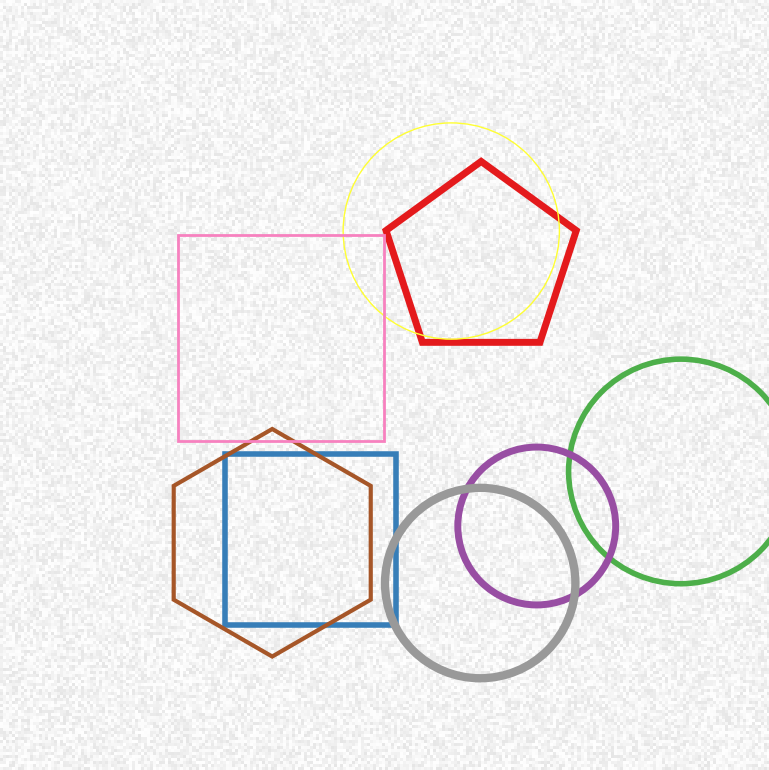[{"shape": "pentagon", "thickness": 2.5, "radius": 0.65, "center": [0.625, 0.66]}, {"shape": "square", "thickness": 2, "radius": 0.56, "center": [0.404, 0.299]}, {"shape": "circle", "thickness": 2, "radius": 0.73, "center": [0.884, 0.388]}, {"shape": "circle", "thickness": 2.5, "radius": 0.51, "center": [0.697, 0.317]}, {"shape": "circle", "thickness": 0.5, "radius": 0.7, "center": [0.586, 0.7]}, {"shape": "hexagon", "thickness": 1.5, "radius": 0.74, "center": [0.354, 0.295]}, {"shape": "square", "thickness": 1, "radius": 0.67, "center": [0.365, 0.561]}, {"shape": "circle", "thickness": 3, "radius": 0.62, "center": [0.624, 0.243]}]